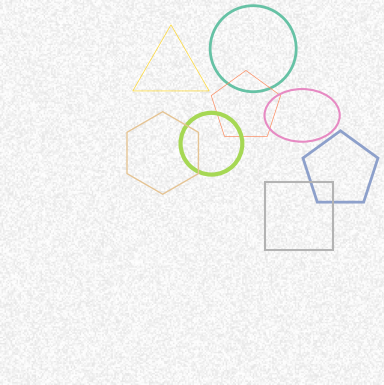[{"shape": "circle", "thickness": 2, "radius": 0.56, "center": [0.658, 0.874]}, {"shape": "pentagon", "thickness": 0.5, "radius": 0.47, "center": [0.639, 0.722]}, {"shape": "pentagon", "thickness": 2, "radius": 0.51, "center": [0.884, 0.558]}, {"shape": "oval", "thickness": 1.5, "radius": 0.49, "center": [0.785, 0.7]}, {"shape": "circle", "thickness": 3, "radius": 0.4, "center": [0.549, 0.627]}, {"shape": "triangle", "thickness": 0.5, "radius": 0.57, "center": [0.444, 0.821]}, {"shape": "hexagon", "thickness": 1, "radius": 0.54, "center": [0.423, 0.603]}, {"shape": "square", "thickness": 1.5, "radius": 0.44, "center": [0.777, 0.439]}]